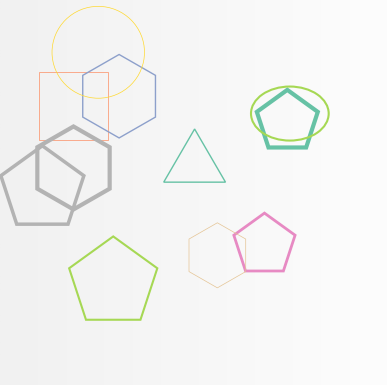[{"shape": "triangle", "thickness": 1, "radius": 0.46, "center": [0.502, 0.573]}, {"shape": "pentagon", "thickness": 3, "radius": 0.41, "center": [0.741, 0.684]}, {"shape": "square", "thickness": 0.5, "radius": 0.45, "center": [0.189, 0.725]}, {"shape": "hexagon", "thickness": 1, "radius": 0.54, "center": [0.307, 0.75]}, {"shape": "pentagon", "thickness": 2, "radius": 0.42, "center": [0.682, 0.363]}, {"shape": "pentagon", "thickness": 1.5, "radius": 0.6, "center": [0.292, 0.266]}, {"shape": "oval", "thickness": 1.5, "radius": 0.5, "center": [0.748, 0.705]}, {"shape": "circle", "thickness": 0.5, "radius": 0.6, "center": [0.254, 0.864]}, {"shape": "hexagon", "thickness": 0.5, "radius": 0.42, "center": [0.561, 0.337]}, {"shape": "pentagon", "thickness": 2.5, "radius": 0.56, "center": [0.109, 0.509]}, {"shape": "hexagon", "thickness": 3, "radius": 0.54, "center": [0.19, 0.564]}]